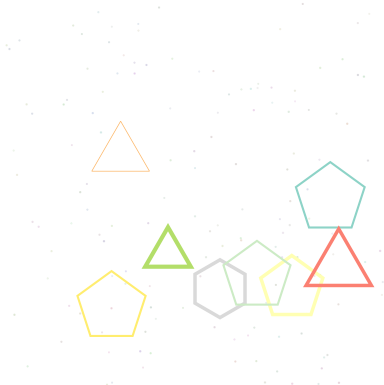[{"shape": "pentagon", "thickness": 1.5, "radius": 0.47, "center": [0.858, 0.485]}, {"shape": "pentagon", "thickness": 2.5, "radius": 0.42, "center": [0.758, 0.252]}, {"shape": "triangle", "thickness": 2.5, "radius": 0.49, "center": [0.88, 0.308]}, {"shape": "triangle", "thickness": 0.5, "radius": 0.43, "center": [0.313, 0.599]}, {"shape": "triangle", "thickness": 3, "radius": 0.34, "center": [0.436, 0.342]}, {"shape": "hexagon", "thickness": 2.5, "radius": 0.37, "center": [0.571, 0.25]}, {"shape": "pentagon", "thickness": 1.5, "radius": 0.46, "center": [0.667, 0.283]}, {"shape": "pentagon", "thickness": 1.5, "radius": 0.47, "center": [0.29, 0.203]}]